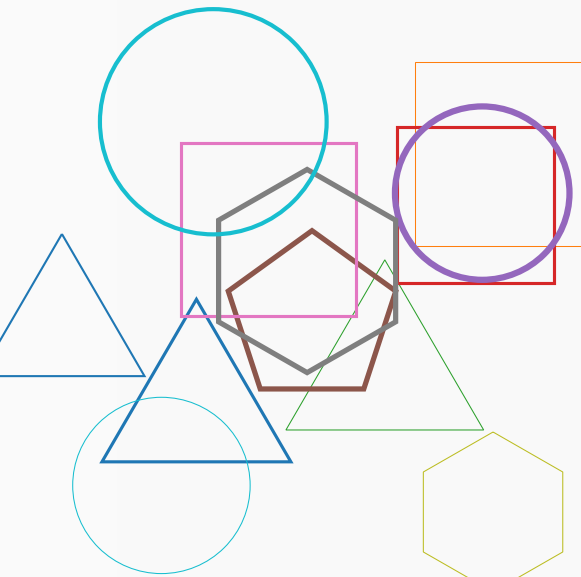[{"shape": "triangle", "thickness": 1.5, "radius": 0.94, "center": [0.338, 0.293]}, {"shape": "triangle", "thickness": 1, "radius": 0.82, "center": [0.107, 0.43]}, {"shape": "square", "thickness": 0.5, "radius": 0.79, "center": [0.874, 0.733]}, {"shape": "triangle", "thickness": 0.5, "radius": 0.98, "center": [0.662, 0.353]}, {"shape": "square", "thickness": 1.5, "radius": 0.67, "center": [0.818, 0.644]}, {"shape": "circle", "thickness": 3, "radius": 0.75, "center": [0.83, 0.665]}, {"shape": "pentagon", "thickness": 2.5, "radius": 0.76, "center": [0.537, 0.448]}, {"shape": "square", "thickness": 1.5, "radius": 0.75, "center": [0.462, 0.602]}, {"shape": "hexagon", "thickness": 2.5, "radius": 0.88, "center": [0.528, 0.53]}, {"shape": "hexagon", "thickness": 0.5, "radius": 0.69, "center": [0.848, 0.113]}, {"shape": "circle", "thickness": 0.5, "radius": 0.76, "center": [0.278, 0.159]}, {"shape": "circle", "thickness": 2, "radius": 0.98, "center": [0.367, 0.788]}]